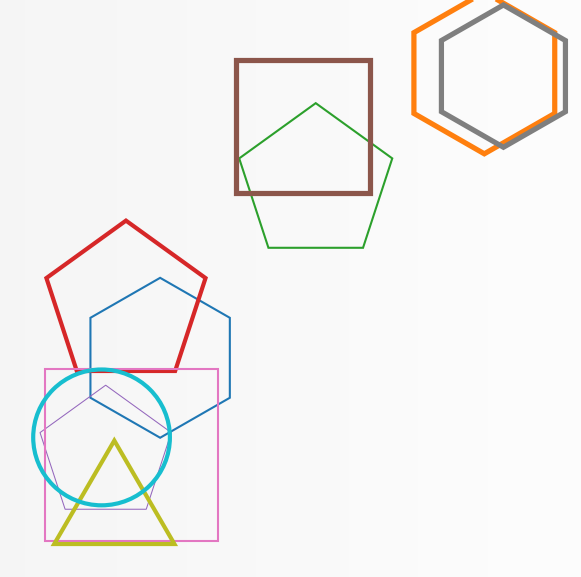[{"shape": "hexagon", "thickness": 1, "radius": 0.69, "center": [0.276, 0.38]}, {"shape": "hexagon", "thickness": 2.5, "radius": 0.7, "center": [0.833, 0.873]}, {"shape": "pentagon", "thickness": 1, "radius": 0.69, "center": [0.543, 0.682]}, {"shape": "pentagon", "thickness": 2, "radius": 0.72, "center": [0.217, 0.473]}, {"shape": "pentagon", "thickness": 0.5, "radius": 0.59, "center": [0.182, 0.213]}, {"shape": "square", "thickness": 2.5, "radius": 0.57, "center": [0.522, 0.78]}, {"shape": "square", "thickness": 1, "radius": 0.75, "center": [0.226, 0.211]}, {"shape": "hexagon", "thickness": 2.5, "radius": 0.62, "center": [0.866, 0.867]}, {"shape": "triangle", "thickness": 2, "radius": 0.6, "center": [0.197, 0.117]}, {"shape": "circle", "thickness": 2, "radius": 0.59, "center": [0.175, 0.242]}]